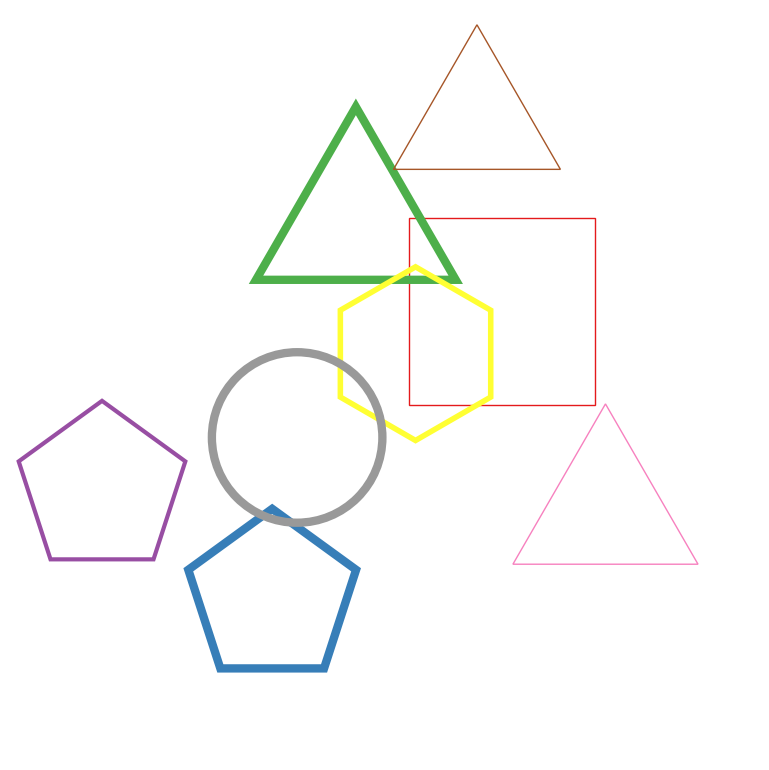[{"shape": "square", "thickness": 0.5, "radius": 0.61, "center": [0.652, 0.595]}, {"shape": "pentagon", "thickness": 3, "radius": 0.57, "center": [0.353, 0.225]}, {"shape": "triangle", "thickness": 3, "radius": 0.75, "center": [0.462, 0.711]}, {"shape": "pentagon", "thickness": 1.5, "radius": 0.57, "center": [0.132, 0.366]}, {"shape": "hexagon", "thickness": 2, "radius": 0.56, "center": [0.54, 0.541]}, {"shape": "triangle", "thickness": 0.5, "radius": 0.63, "center": [0.619, 0.843]}, {"shape": "triangle", "thickness": 0.5, "radius": 0.69, "center": [0.786, 0.337]}, {"shape": "circle", "thickness": 3, "radius": 0.55, "center": [0.386, 0.432]}]